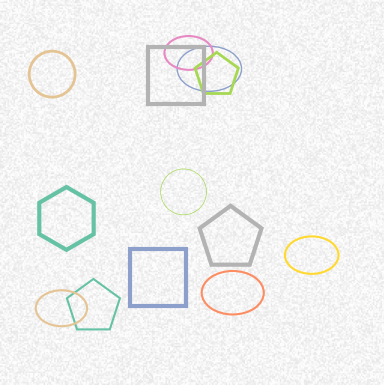[{"shape": "hexagon", "thickness": 3, "radius": 0.41, "center": [0.173, 0.433]}, {"shape": "pentagon", "thickness": 1.5, "radius": 0.36, "center": [0.243, 0.203]}, {"shape": "oval", "thickness": 1.5, "radius": 0.4, "center": [0.605, 0.24]}, {"shape": "square", "thickness": 3, "radius": 0.37, "center": [0.41, 0.279]}, {"shape": "oval", "thickness": 1, "radius": 0.42, "center": [0.544, 0.821]}, {"shape": "oval", "thickness": 1.5, "radius": 0.31, "center": [0.49, 0.863]}, {"shape": "pentagon", "thickness": 2, "radius": 0.3, "center": [0.563, 0.805]}, {"shape": "circle", "thickness": 0.5, "radius": 0.3, "center": [0.477, 0.502]}, {"shape": "oval", "thickness": 1.5, "radius": 0.35, "center": [0.81, 0.337]}, {"shape": "circle", "thickness": 2, "radius": 0.3, "center": [0.135, 0.807]}, {"shape": "oval", "thickness": 1.5, "radius": 0.33, "center": [0.16, 0.199]}, {"shape": "pentagon", "thickness": 3, "radius": 0.42, "center": [0.599, 0.381]}, {"shape": "square", "thickness": 3, "radius": 0.37, "center": [0.457, 0.804]}]